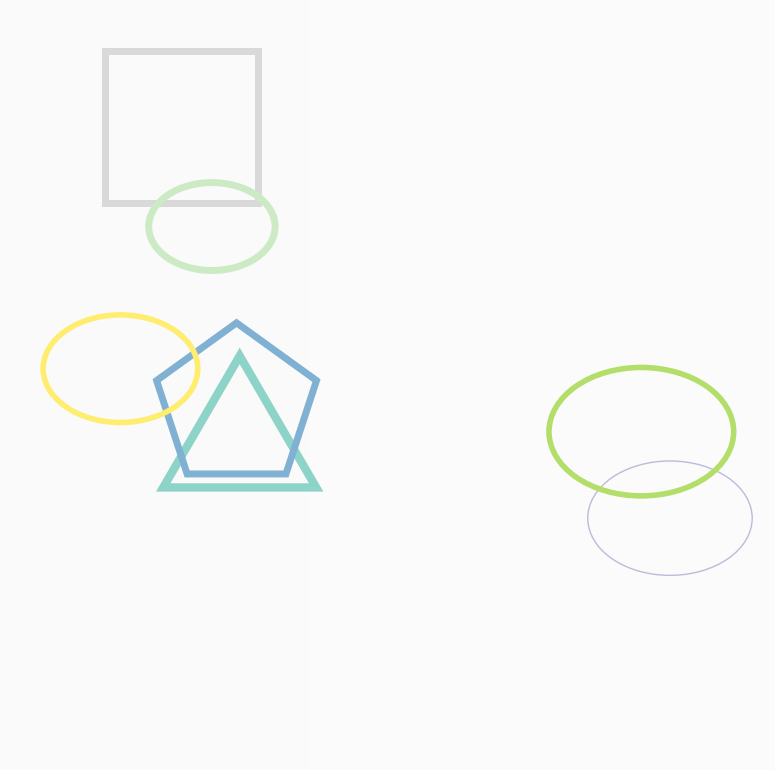[{"shape": "triangle", "thickness": 3, "radius": 0.57, "center": [0.309, 0.424]}, {"shape": "oval", "thickness": 0.5, "radius": 0.53, "center": [0.864, 0.327]}, {"shape": "pentagon", "thickness": 2.5, "radius": 0.54, "center": [0.305, 0.472]}, {"shape": "oval", "thickness": 2, "radius": 0.6, "center": [0.828, 0.439]}, {"shape": "square", "thickness": 2.5, "radius": 0.49, "center": [0.234, 0.836]}, {"shape": "oval", "thickness": 2.5, "radius": 0.41, "center": [0.273, 0.706]}, {"shape": "oval", "thickness": 2, "radius": 0.5, "center": [0.155, 0.521]}]